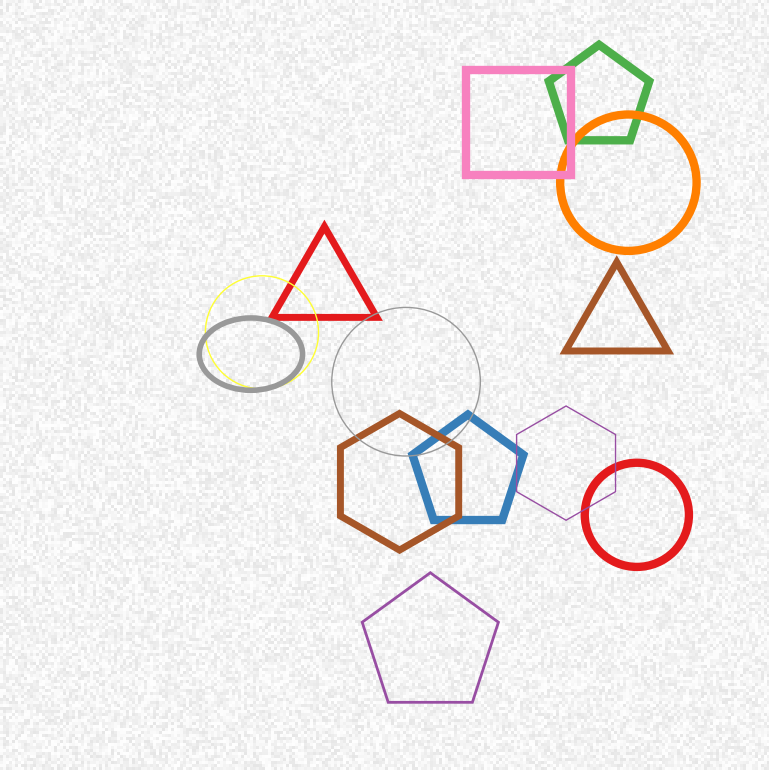[{"shape": "circle", "thickness": 3, "radius": 0.34, "center": [0.827, 0.331]}, {"shape": "triangle", "thickness": 2.5, "radius": 0.39, "center": [0.421, 0.627]}, {"shape": "pentagon", "thickness": 3, "radius": 0.38, "center": [0.608, 0.386]}, {"shape": "pentagon", "thickness": 3, "radius": 0.34, "center": [0.778, 0.873]}, {"shape": "hexagon", "thickness": 0.5, "radius": 0.37, "center": [0.735, 0.399]}, {"shape": "pentagon", "thickness": 1, "radius": 0.47, "center": [0.559, 0.163]}, {"shape": "circle", "thickness": 3, "radius": 0.44, "center": [0.816, 0.763]}, {"shape": "circle", "thickness": 0.5, "radius": 0.37, "center": [0.34, 0.568]}, {"shape": "hexagon", "thickness": 2.5, "radius": 0.44, "center": [0.519, 0.374]}, {"shape": "triangle", "thickness": 2.5, "radius": 0.38, "center": [0.801, 0.583]}, {"shape": "square", "thickness": 3, "radius": 0.34, "center": [0.673, 0.841]}, {"shape": "oval", "thickness": 2, "radius": 0.34, "center": [0.326, 0.54]}, {"shape": "circle", "thickness": 0.5, "radius": 0.48, "center": [0.527, 0.504]}]